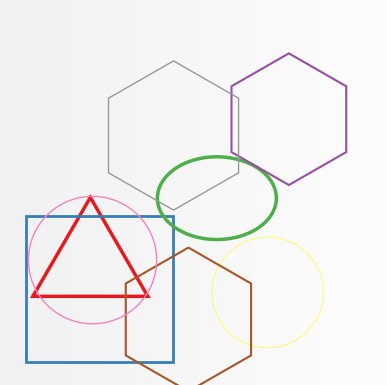[{"shape": "triangle", "thickness": 2.5, "radius": 0.86, "center": [0.233, 0.316]}, {"shape": "square", "thickness": 2, "radius": 0.95, "center": [0.258, 0.25]}, {"shape": "oval", "thickness": 2.5, "radius": 0.77, "center": [0.56, 0.485]}, {"shape": "hexagon", "thickness": 1.5, "radius": 0.85, "center": [0.745, 0.69]}, {"shape": "circle", "thickness": 0.5, "radius": 0.72, "center": [0.691, 0.24]}, {"shape": "hexagon", "thickness": 1.5, "radius": 0.93, "center": [0.486, 0.17]}, {"shape": "circle", "thickness": 1, "radius": 0.83, "center": [0.239, 0.324]}, {"shape": "hexagon", "thickness": 1, "radius": 0.97, "center": [0.448, 0.648]}]